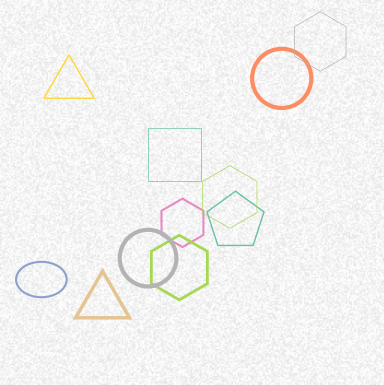[{"shape": "pentagon", "thickness": 1, "radius": 0.39, "center": [0.612, 0.425]}, {"shape": "square", "thickness": 0.5, "radius": 0.34, "center": [0.454, 0.597]}, {"shape": "circle", "thickness": 3, "radius": 0.38, "center": [0.732, 0.796]}, {"shape": "oval", "thickness": 1.5, "radius": 0.33, "center": [0.108, 0.274]}, {"shape": "hexagon", "thickness": 1.5, "radius": 0.31, "center": [0.474, 0.421]}, {"shape": "hexagon", "thickness": 0.5, "radius": 0.41, "center": [0.597, 0.488]}, {"shape": "hexagon", "thickness": 2, "radius": 0.42, "center": [0.466, 0.305]}, {"shape": "triangle", "thickness": 1, "radius": 0.38, "center": [0.179, 0.782]}, {"shape": "triangle", "thickness": 2.5, "radius": 0.4, "center": [0.266, 0.215]}, {"shape": "circle", "thickness": 3, "radius": 0.37, "center": [0.385, 0.33]}, {"shape": "hexagon", "thickness": 0.5, "radius": 0.39, "center": [0.832, 0.892]}]